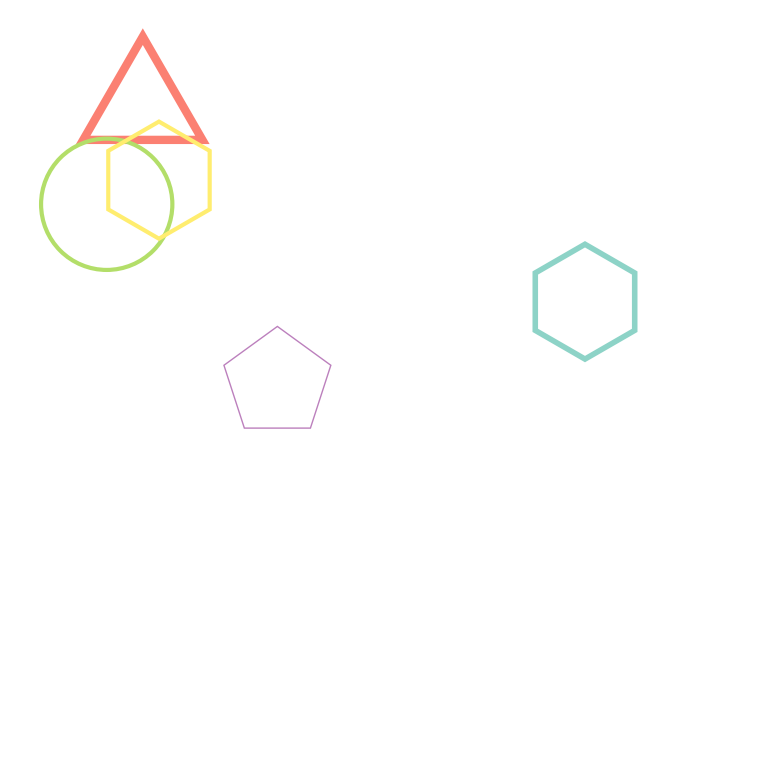[{"shape": "hexagon", "thickness": 2, "radius": 0.37, "center": [0.76, 0.608]}, {"shape": "triangle", "thickness": 3, "radius": 0.45, "center": [0.185, 0.863]}, {"shape": "circle", "thickness": 1.5, "radius": 0.43, "center": [0.139, 0.735]}, {"shape": "pentagon", "thickness": 0.5, "radius": 0.36, "center": [0.36, 0.503]}, {"shape": "hexagon", "thickness": 1.5, "radius": 0.38, "center": [0.206, 0.766]}]